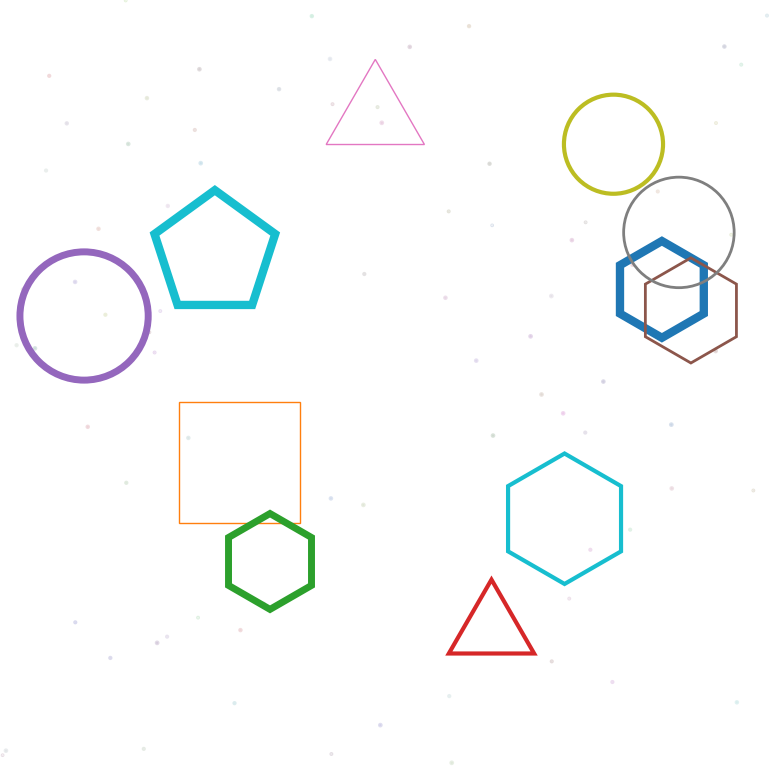[{"shape": "hexagon", "thickness": 3, "radius": 0.31, "center": [0.86, 0.624]}, {"shape": "square", "thickness": 0.5, "radius": 0.39, "center": [0.311, 0.4]}, {"shape": "hexagon", "thickness": 2.5, "radius": 0.31, "center": [0.351, 0.271]}, {"shape": "triangle", "thickness": 1.5, "radius": 0.32, "center": [0.638, 0.183]}, {"shape": "circle", "thickness": 2.5, "radius": 0.42, "center": [0.109, 0.59]}, {"shape": "hexagon", "thickness": 1, "radius": 0.34, "center": [0.897, 0.597]}, {"shape": "triangle", "thickness": 0.5, "radius": 0.37, "center": [0.487, 0.849]}, {"shape": "circle", "thickness": 1, "radius": 0.36, "center": [0.882, 0.698]}, {"shape": "circle", "thickness": 1.5, "radius": 0.32, "center": [0.797, 0.813]}, {"shape": "pentagon", "thickness": 3, "radius": 0.41, "center": [0.279, 0.671]}, {"shape": "hexagon", "thickness": 1.5, "radius": 0.42, "center": [0.733, 0.326]}]